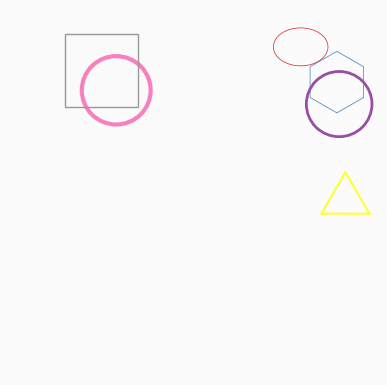[{"shape": "oval", "thickness": 0.5, "radius": 0.35, "center": [0.776, 0.878]}, {"shape": "hexagon", "thickness": 0.5, "radius": 0.4, "center": [0.869, 0.787]}, {"shape": "circle", "thickness": 2, "radius": 0.42, "center": [0.875, 0.73]}, {"shape": "triangle", "thickness": 1.5, "radius": 0.36, "center": [0.891, 0.481]}, {"shape": "circle", "thickness": 3, "radius": 0.44, "center": [0.3, 0.765]}, {"shape": "square", "thickness": 1, "radius": 0.47, "center": [0.261, 0.818]}]